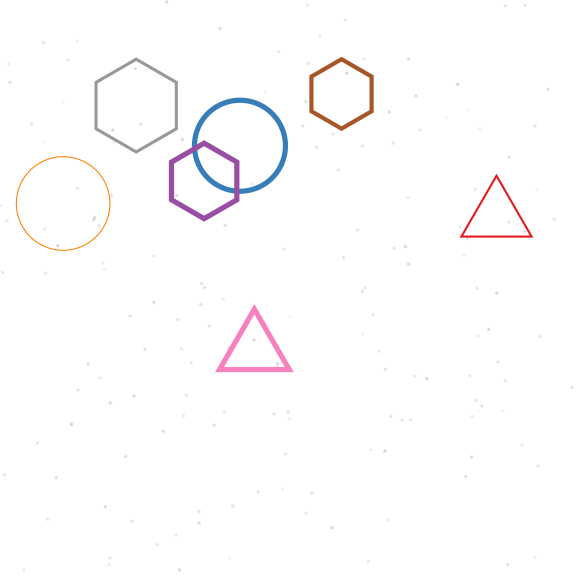[{"shape": "triangle", "thickness": 1, "radius": 0.35, "center": [0.86, 0.625]}, {"shape": "circle", "thickness": 2.5, "radius": 0.39, "center": [0.416, 0.747]}, {"shape": "hexagon", "thickness": 2.5, "radius": 0.33, "center": [0.354, 0.686]}, {"shape": "circle", "thickness": 0.5, "radius": 0.41, "center": [0.109, 0.647]}, {"shape": "hexagon", "thickness": 2, "radius": 0.3, "center": [0.591, 0.836]}, {"shape": "triangle", "thickness": 2.5, "radius": 0.35, "center": [0.44, 0.394]}, {"shape": "hexagon", "thickness": 1.5, "radius": 0.4, "center": [0.236, 0.816]}]